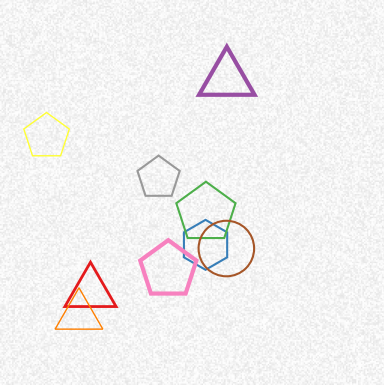[{"shape": "triangle", "thickness": 2, "radius": 0.38, "center": [0.235, 0.242]}, {"shape": "hexagon", "thickness": 1.5, "radius": 0.32, "center": [0.534, 0.364]}, {"shape": "pentagon", "thickness": 1.5, "radius": 0.4, "center": [0.535, 0.447]}, {"shape": "triangle", "thickness": 3, "radius": 0.42, "center": [0.589, 0.795]}, {"shape": "triangle", "thickness": 1, "radius": 0.36, "center": [0.205, 0.181]}, {"shape": "pentagon", "thickness": 1, "radius": 0.31, "center": [0.121, 0.646]}, {"shape": "circle", "thickness": 1.5, "radius": 0.36, "center": [0.588, 0.354]}, {"shape": "pentagon", "thickness": 3, "radius": 0.38, "center": [0.437, 0.3]}, {"shape": "pentagon", "thickness": 1.5, "radius": 0.29, "center": [0.412, 0.538]}]